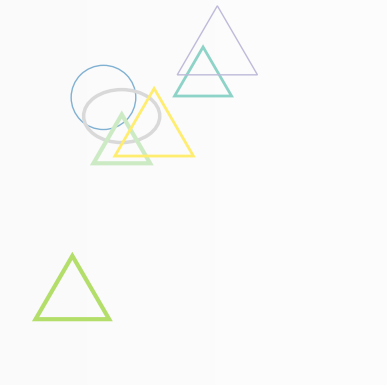[{"shape": "triangle", "thickness": 2, "radius": 0.42, "center": [0.524, 0.793]}, {"shape": "triangle", "thickness": 1, "radius": 0.6, "center": [0.561, 0.865]}, {"shape": "circle", "thickness": 1, "radius": 0.42, "center": [0.267, 0.747]}, {"shape": "triangle", "thickness": 3, "radius": 0.55, "center": [0.187, 0.226]}, {"shape": "oval", "thickness": 2.5, "radius": 0.49, "center": [0.314, 0.699]}, {"shape": "triangle", "thickness": 3, "radius": 0.42, "center": [0.314, 0.618]}, {"shape": "triangle", "thickness": 2, "radius": 0.58, "center": [0.398, 0.653]}]